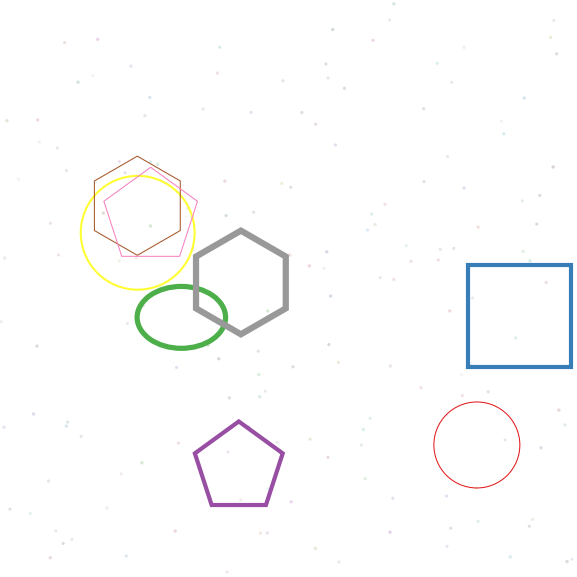[{"shape": "circle", "thickness": 0.5, "radius": 0.37, "center": [0.826, 0.229]}, {"shape": "square", "thickness": 2, "radius": 0.44, "center": [0.899, 0.452]}, {"shape": "oval", "thickness": 2.5, "radius": 0.38, "center": [0.314, 0.45]}, {"shape": "pentagon", "thickness": 2, "radius": 0.4, "center": [0.413, 0.189]}, {"shape": "circle", "thickness": 1, "radius": 0.49, "center": [0.238, 0.596]}, {"shape": "hexagon", "thickness": 0.5, "radius": 0.43, "center": [0.238, 0.643]}, {"shape": "pentagon", "thickness": 0.5, "radius": 0.43, "center": [0.261, 0.624]}, {"shape": "hexagon", "thickness": 3, "radius": 0.45, "center": [0.417, 0.51]}]